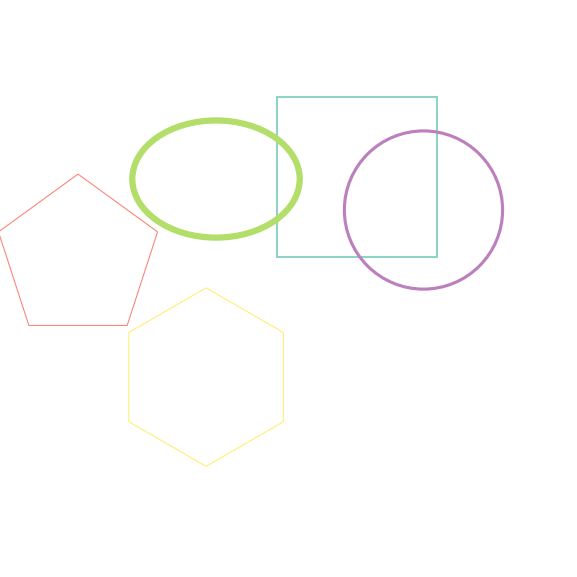[{"shape": "square", "thickness": 1, "radius": 0.69, "center": [0.619, 0.692]}, {"shape": "pentagon", "thickness": 0.5, "radius": 0.72, "center": [0.135, 0.553]}, {"shape": "oval", "thickness": 3, "radius": 0.72, "center": [0.374, 0.689]}, {"shape": "circle", "thickness": 1.5, "radius": 0.68, "center": [0.733, 0.635]}, {"shape": "hexagon", "thickness": 0.5, "radius": 0.77, "center": [0.357, 0.346]}]